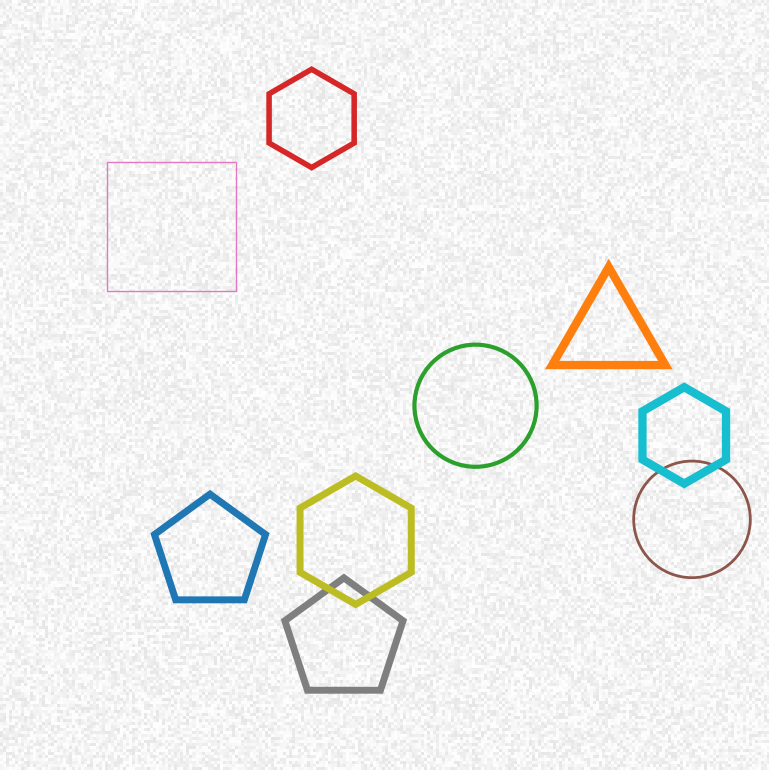[{"shape": "pentagon", "thickness": 2.5, "radius": 0.38, "center": [0.273, 0.282]}, {"shape": "triangle", "thickness": 3, "radius": 0.42, "center": [0.791, 0.568]}, {"shape": "circle", "thickness": 1.5, "radius": 0.4, "center": [0.618, 0.473]}, {"shape": "hexagon", "thickness": 2, "radius": 0.32, "center": [0.405, 0.846]}, {"shape": "circle", "thickness": 1, "radius": 0.38, "center": [0.899, 0.325]}, {"shape": "square", "thickness": 0.5, "radius": 0.42, "center": [0.223, 0.705]}, {"shape": "pentagon", "thickness": 2.5, "radius": 0.4, "center": [0.447, 0.169]}, {"shape": "hexagon", "thickness": 2.5, "radius": 0.42, "center": [0.462, 0.298]}, {"shape": "hexagon", "thickness": 3, "radius": 0.31, "center": [0.889, 0.435]}]